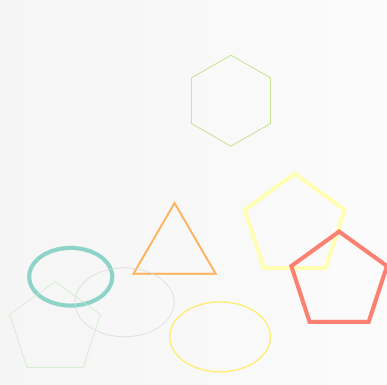[{"shape": "oval", "thickness": 3, "radius": 0.54, "center": [0.182, 0.281]}, {"shape": "pentagon", "thickness": 3, "radius": 0.68, "center": [0.76, 0.413]}, {"shape": "pentagon", "thickness": 3, "radius": 0.65, "center": [0.875, 0.269]}, {"shape": "triangle", "thickness": 1.5, "radius": 0.61, "center": [0.45, 0.35]}, {"shape": "hexagon", "thickness": 0.5, "radius": 0.59, "center": [0.596, 0.738]}, {"shape": "oval", "thickness": 0.5, "radius": 0.64, "center": [0.321, 0.215]}, {"shape": "pentagon", "thickness": 0.5, "radius": 0.62, "center": [0.142, 0.145]}, {"shape": "oval", "thickness": 1, "radius": 0.65, "center": [0.568, 0.125]}]